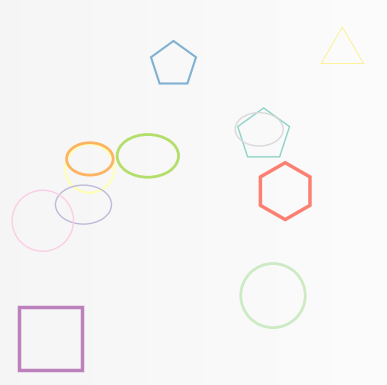[{"shape": "pentagon", "thickness": 1, "radius": 0.35, "center": [0.68, 0.649]}, {"shape": "circle", "thickness": 1.5, "radius": 0.32, "center": [0.232, 0.563]}, {"shape": "oval", "thickness": 1, "radius": 0.36, "center": [0.215, 0.469]}, {"shape": "hexagon", "thickness": 2.5, "radius": 0.37, "center": [0.736, 0.504]}, {"shape": "pentagon", "thickness": 1.5, "radius": 0.31, "center": [0.448, 0.833]}, {"shape": "oval", "thickness": 2, "radius": 0.3, "center": [0.232, 0.587]}, {"shape": "oval", "thickness": 2, "radius": 0.4, "center": [0.382, 0.595]}, {"shape": "circle", "thickness": 1, "radius": 0.4, "center": [0.11, 0.427]}, {"shape": "oval", "thickness": 1, "radius": 0.31, "center": [0.669, 0.664]}, {"shape": "square", "thickness": 2.5, "radius": 0.41, "center": [0.13, 0.119]}, {"shape": "circle", "thickness": 2, "radius": 0.42, "center": [0.705, 0.232]}, {"shape": "triangle", "thickness": 0.5, "radius": 0.32, "center": [0.883, 0.866]}]